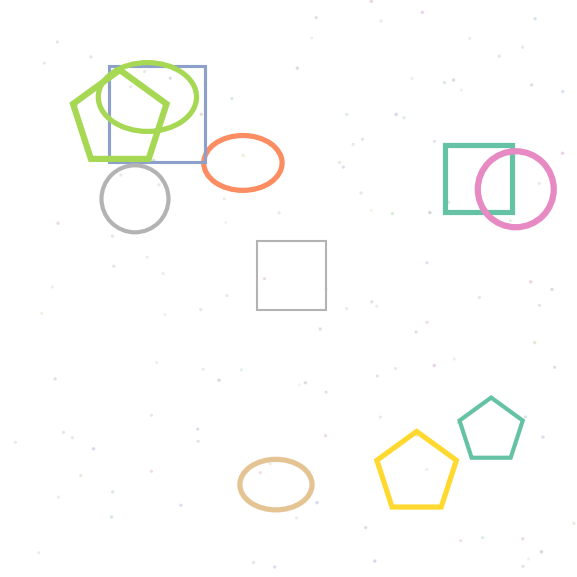[{"shape": "square", "thickness": 2.5, "radius": 0.29, "center": [0.829, 0.69]}, {"shape": "pentagon", "thickness": 2, "radius": 0.29, "center": [0.85, 0.253]}, {"shape": "oval", "thickness": 2.5, "radius": 0.34, "center": [0.421, 0.717]}, {"shape": "square", "thickness": 1.5, "radius": 0.42, "center": [0.272, 0.801]}, {"shape": "circle", "thickness": 3, "radius": 0.33, "center": [0.893, 0.671]}, {"shape": "oval", "thickness": 2.5, "radius": 0.43, "center": [0.255, 0.831]}, {"shape": "pentagon", "thickness": 3, "radius": 0.43, "center": [0.207, 0.793]}, {"shape": "pentagon", "thickness": 2.5, "radius": 0.36, "center": [0.721, 0.18]}, {"shape": "oval", "thickness": 2.5, "radius": 0.31, "center": [0.478, 0.16]}, {"shape": "square", "thickness": 1, "radius": 0.3, "center": [0.505, 0.522]}, {"shape": "circle", "thickness": 2, "radius": 0.29, "center": [0.234, 0.655]}]